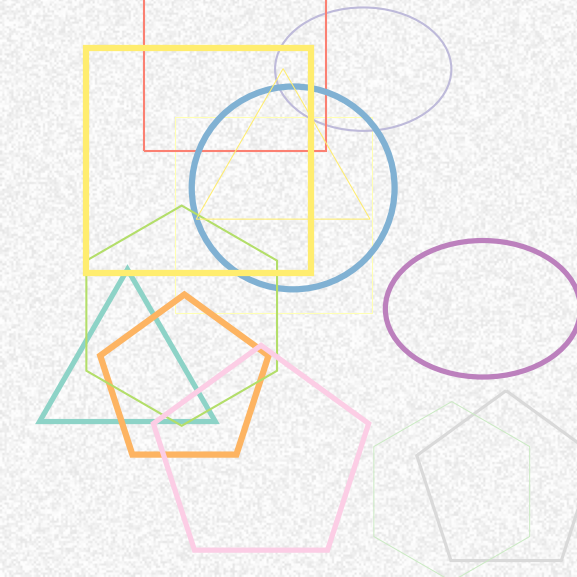[{"shape": "triangle", "thickness": 2.5, "radius": 0.88, "center": [0.221, 0.357]}, {"shape": "square", "thickness": 0.5, "radius": 0.85, "center": [0.474, 0.627]}, {"shape": "oval", "thickness": 1, "radius": 0.76, "center": [0.629, 0.879]}, {"shape": "square", "thickness": 1, "radius": 0.79, "center": [0.407, 0.894]}, {"shape": "circle", "thickness": 3, "radius": 0.88, "center": [0.508, 0.674]}, {"shape": "pentagon", "thickness": 3, "radius": 0.77, "center": [0.319, 0.336]}, {"shape": "hexagon", "thickness": 1, "radius": 0.95, "center": [0.315, 0.452]}, {"shape": "pentagon", "thickness": 2.5, "radius": 0.98, "center": [0.452, 0.205]}, {"shape": "pentagon", "thickness": 1.5, "radius": 0.81, "center": [0.876, 0.16]}, {"shape": "oval", "thickness": 2.5, "radius": 0.84, "center": [0.836, 0.464]}, {"shape": "hexagon", "thickness": 0.5, "radius": 0.78, "center": [0.782, 0.148]}, {"shape": "triangle", "thickness": 0.5, "radius": 0.87, "center": [0.49, 0.707]}, {"shape": "square", "thickness": 3, "radius": 0.97, "center": [0.344, 0.721]}]